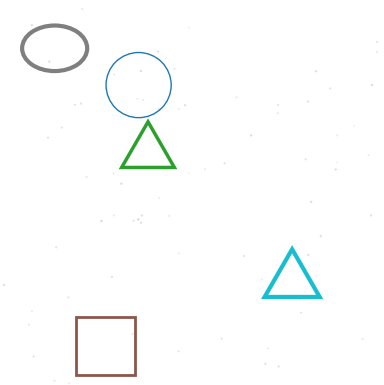[{"shape": "circle", "thickness": 1, "radius": 0.42, "center": [0.36, 0.779]}, {"shape": "triangle", "thickness": 2.5, "radius": 0.4, "center": [0.384, 0.605]}, {"shape": "square", "thickness": 2, "radius": 0.38, "center": [0.274, 0.101]}, {"shape": "oval", "thickness": 3, "radius": 0.42, "center": [0.142, 0.875]}, {"shape": "triangle", "thickness": 3, "radius": 0.41, "center": [0.759, 0.27]}]